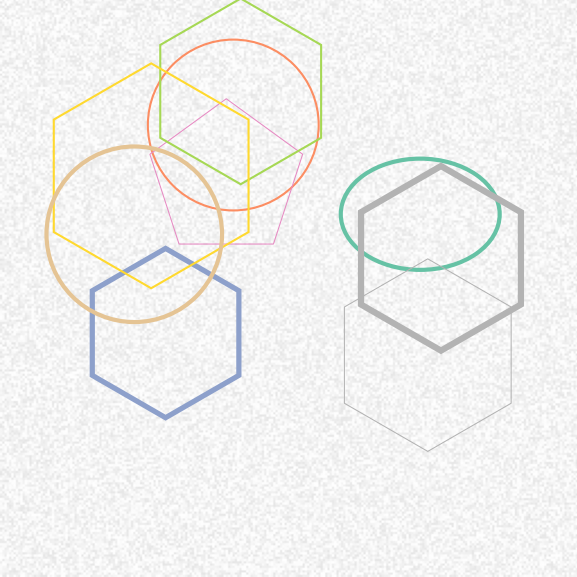[{"shape": "oval", "thickness": 2, "radius": 0.69, "center": [0.728, 0.628]}, {"shape": "circle", "thickness": 1, "radius": 0.74, "center": [0.404, 0.783]}, {"shape": "hexagon", "thickness": 2.5, "radius": 0.73, "center": [0.287, 0.422]}, {"shape": "pentagon", "thickness": 0.5, "radius": 0.7, "center": [0.392, 0.689]}, {"shape": "hexagon", "thickness": 1, "radius": 0.8, "center": [0.417, 0.841]}, {"shape": "hexagon", "thickness": 1, "radius": 0.97, "center": [0.262, 0.695]}, {"shape": "circle", "thickness": 2, "radius": 0.76, "center": [0.233, 0.593]}, {"shape": "hexagon", "thickness": 3, "radius": 0.8, "center": [0.764, 0.552]}, {"shape": "hexagon", "thickness": 0.5, "radius": 0.83, "center": [0.741, 0.384]}]